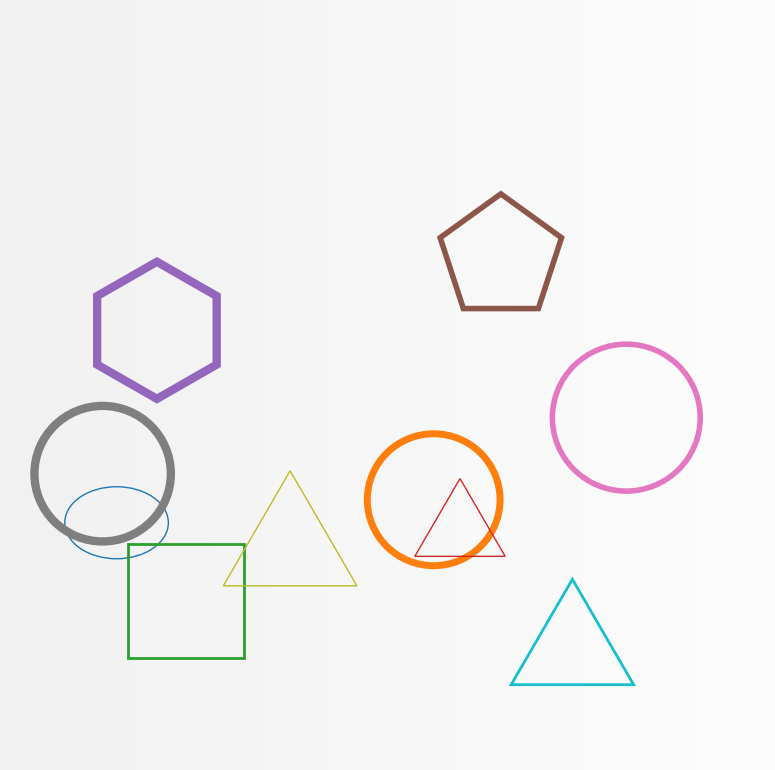[{"shape": "oval", "thickness": 0.5, "radius": 0.33, "center": [0.15, 0.321]}, {"shape": "circle", "thickness": 2.5, "radius": 0.43, "center": [0.56, 0.351]}, {"shape": "square", "thickness": 1, "radius": 0.37, "center": [0.24, 0.219]}, {"shape": "triangle", "thickness": 0.5, "radius": 0.34, "center": [0.594, 0.311]}, {"shape": "hexagon", "thickness": 3, "radius": 0.45, "center": [0.202, 0.571]}, {"shape": "pentagon", "thickness": 2, "radius": 0.41, "center": [0.646, 0.666]}, {"shape": "circle", "thickness": 2, "radius": 0.48, "center": [0.808, 0.458]}, {"shape": "circle", "thickness": 3, "radius": 0.44, "center": [0.132, 0.385]}, {"shape": "triangle", "thickness": 0.5, "radius": 0.5, "center": [0.374, 0.289]}, {"shape": "triangle", "thickness": 1, "radius": 0.46, "center": [0.739, 0.156]}]